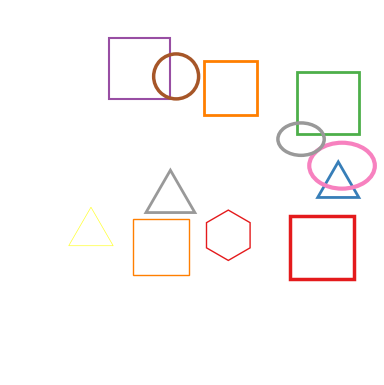[{"shape": "square", "thickness": 2.5, "radius": 0.41, "center": [0.836, 0.357]}, {"shape": "hexagon", "thickness": 1, "radius": 0.33, "center": [0.593, 0.389]}, {"shape": "triangle", "thickness": 2, "radius": 0.31, "center": [0.879, 0.518]}, {"shape": "square", "thickness": 2, "radius": 0.4, "center": [0.853, 0.732]}, {"shape": "square", "thickness": 1.5, "radius": 0.39, "center": [0.362, 0.823]}, {"shape": "square", "thickness": 2, "radius": 0.35, "center": [0.599, 0.772]}, {"shape": "square", "thickness": 1, "radius": 0.36, "center": [0.418, 0.359]}, {"shape": "triangle", "thickness": 0.5, "radius": 0.33, "center": [0.236, 0.395]}, {"shape": "circle", "thickness": 2.5, "radius": 0.29, "center": [0.457, 0.802]}, {"shape": "oval", "thickness": 3, "radius": 0.43, "center": [0.888, 0.57]}, {"shape": "triangle", "thickness": 2, "radius": 0.37, "center": [0.443, 0.485]}, {"shape": "oval", "thickness": 2.5, "radius": 0.3, "center": [0.782, 0.639]}]